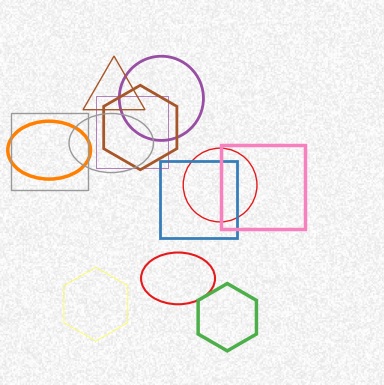[{"shape": "circle", "thickness": 1, "radius": 0.48, "center": [0.572, 0.519]}, {"shape": "oval", "thickness": 1.5, "radius": 0.48, "center": [0.462, 0.277]}, {"shape": "square", "thickness": 2, "radius": 0.5, "center": [0.516, 0.482]}, {"shape": "hexagon", "thickness": 2.5, "radius": 0.44, "center": [0.59, 0.176]}, {"shape": "circle", "thickness": 2, "radius": 0.55, "center": [0.419, 0.745]}, {"shape": "square", "thickness": 0.5, "radius": 0.47, "center": [0.343, 0.657]}, {"shape": "oval", "thickness": 2.5, "radius": 0.54, "center": [0.128, 0.61]}, {"shape": "hexagon", "thickness": 0.5, "radius": 0.48, "center": [0.249, 0.21]}, {"shape": "hexagon", "thickness": 2, "radius": 0.55, "center": [0.364, 0.669]}, {"shape": "triangle", "thickness": 1, "radius": 0.46, "center": [0.296, 0.761]}, {"shape": "square", "thickness": 2.5, "radius": 0.54, "center": [0.683, 0.514]}, {"shape": "oval", "thickness": 1, "radius": 0.55, "center": [0.289, 0.628]}, {"shape": "square", "thickness": 1, "radius": 0.5, "center": [0.128, 0.607]}]